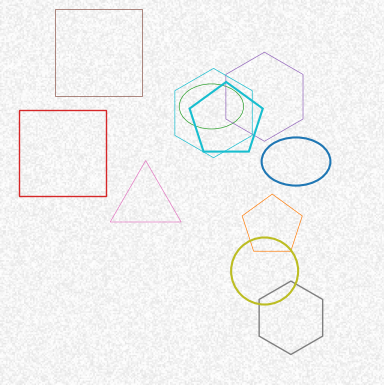[{"shape": "oval", "thickness": 1.5, "radius": 0.45, "center": [0.769, 0.58]}, {"shape": "pentagon", "thickness": 0.5, "radius": 0.41, "center": [0.707, 0.414]}, {"shape": "oval", "thickness": 0.5, "radius": 0.42, "center": [0.549, 0.724]}, {"shape": "square", "thickness": 1, "radius": 0.56, "center": [0.163, 0.603]}, {"shape": "hexagon", "thickness": 0.5, "radius": 0.58, "center": [0.687, 0.749]}, {"shape": "square", "thickness": 0.5, "radius": 0.57, "center": [0.256, 0.863]}, {"shape": "triangle", "thickness": 0.5, "radius": 0.53, "center": [0.378, 0.477]}, {"shape": "hexagon", "thickness": 1, "radius": 0.48, "center": [0.756, 0.175]}, {"shape": "circle", "thickness": 1.5, "radius": 0.44, "center": [0.687, 0.296]}, {"shape": "pentagon", "thickness": 1.5, "radius": 0.5, "center": [0.587, 0.687]}, {"shape": "hexagon", "thickness": 0.5, "radius": 0.58, "center": [0.555, 0.706]}]